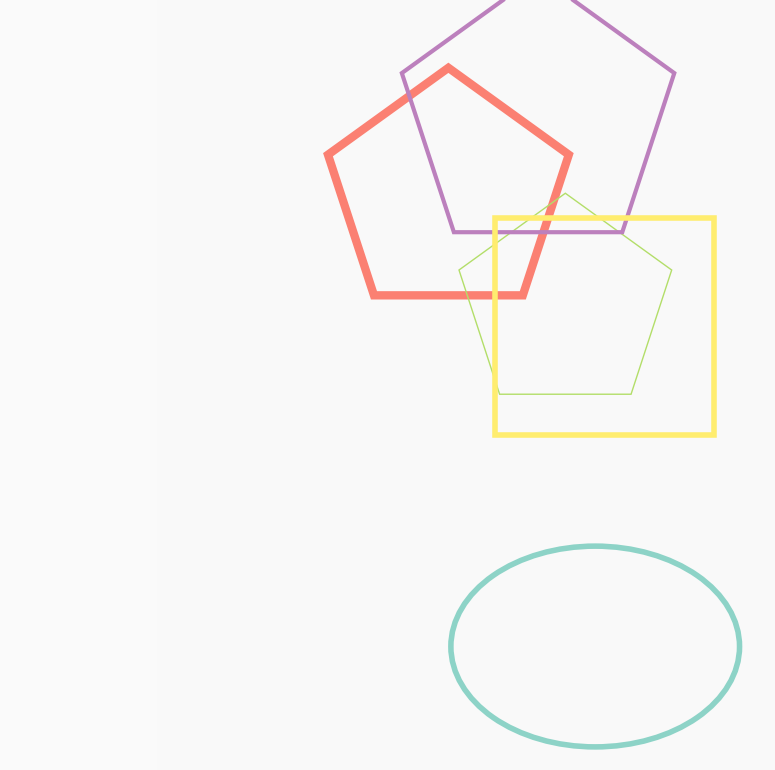[{"shape": "oval", "thickness": 2, "radius": 0.93, "center": [0.768, 0.16]}, {"shape": "pentagon", "thickness": 3, "radius": 0.82, "center": [0.579, 0.749]}, {"shape": "pentagon", "thickness": 0.5, "radius": 0.72, "center": [0.729, 0.605]}, {"shape": "pentagon", "thickness": 1.5, "radius": 0.92, "center": [0.694, 0.848]}, {"shape": "square", "thickness": 2, "radius": 0.7, "center": [0.78, 0.577]}]